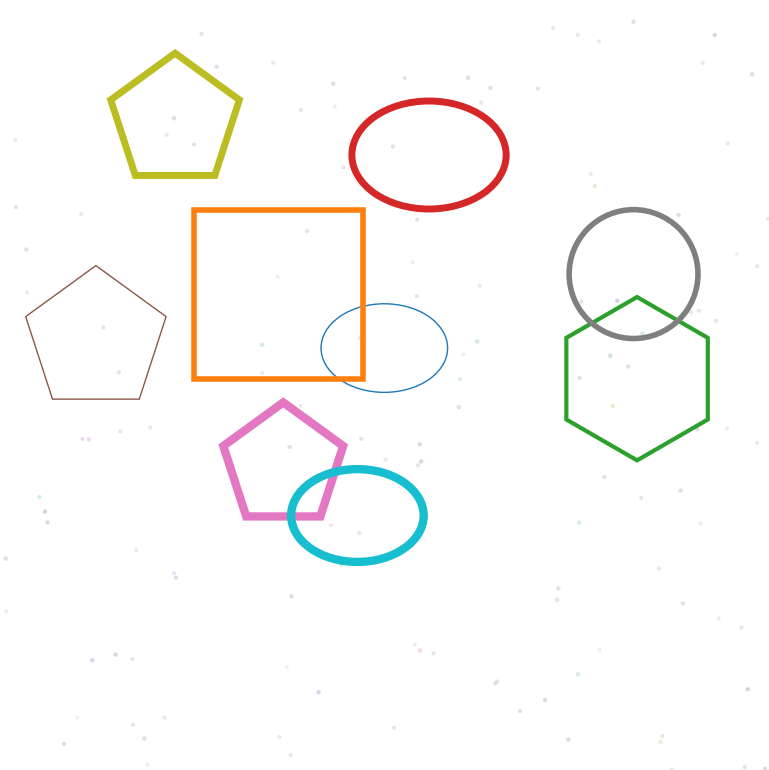[{"shape": "oval", "thickness": 0.5, "radius": 0.41, "center": [0.499, 0.548]}, {"shape": "square", "thickness": 2, "radius": 0.55, "center": [0.362, 0.618]}, {"shape": "hexagon", "thickness": 1.5, "radius": 0.53, "center": [0.827, 0.508]}, {"shape": "oval", "thickness": 2.5, "radius": 0.5, "center": [0.557, 0.799]}, {"shape": "pentagon", "thickness": 0.5, "radius": 0.48, "center": [0.125, 0.559]}, {"shape": "pentagon", "thickness": 3, "radius": 0.41, "center": [0.368, 0.396]}, {"shape": "circle", "thickness": 2, "radius": 0.42, "center": [0.823, 0.644]}, {"shape": "pentagon", "thickness": 2.5, "radius": 0.44, "center": [0.227, 0.843]}, {"shape": "oval", "thickness": 3, "radius": 0.43, "center": [0.464, 0.33]}]